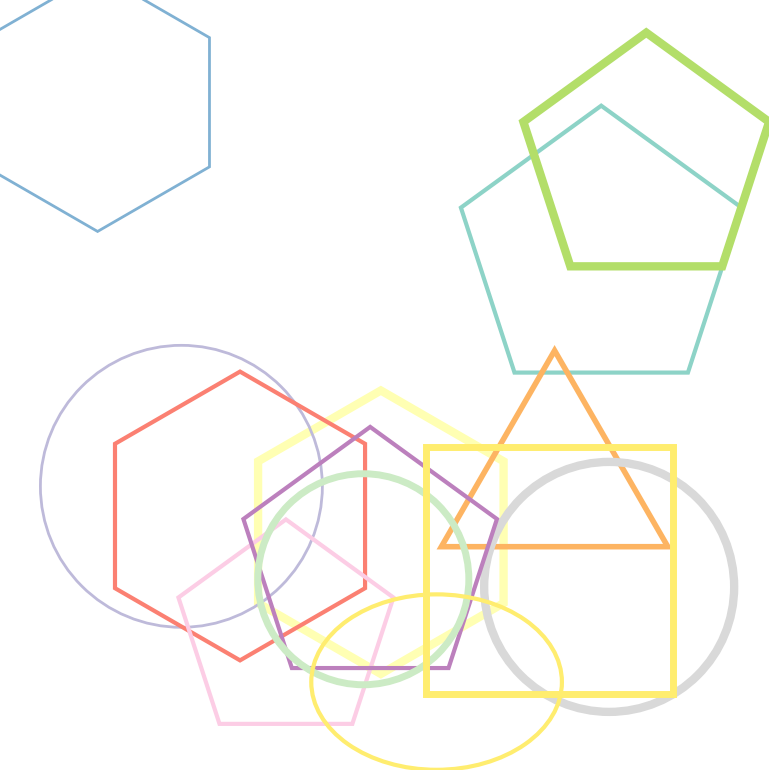[{"shape": "pentagon", "thickness": 1.5, "radius": 0.96, "center": [0.781, 0.671]}, {"shape": "hexagon", "thickness": 3, "radius": 0.92, "center": [0.495, 0.309]}, {"shape": "circle", "thickness": 1, "radius": 0.92, "center": [0.236, 0.368]}, {"shape": "hexagon", "thickness": 1.5, "radius": 0.94, "center": [0.312, 0.33]}, {"shape": "hexagon", "thickness": 1, "radius": 0.84, "center": [0.127, 0.867]}, {"shape": "triangle", "thickness": 2, "radius": 0.85, "center": [0.72, 0.375]}, {"shape": "pentagon", "thickness": 3, "radius": 0.84, "center": [0.839, 0.79]}, {"shape": "pentagon", "thickness": 1.5, "radius": 0.73, "center": [0.371, 0.179]}, {"shape": "circle", "thickness": 3, "radius": 0.81, "center": [0.791, 0.238]}, {"shape": "pentagon", "thickness": 1.5, "radius": 0.87, "center": [0.481, 0.272]}, {"shape": "circle", "thickness": 2.5, "radius": 0.69, "center": [0.472, 0.248]}, {"shape": "square", "thickness": 2.5, "radius": 0.8, "center": [0.714, 0.259]}, {"shape": "oval", "thickness": 1.5, "radius": 0.81, "center": [0.567, 0.114]}]